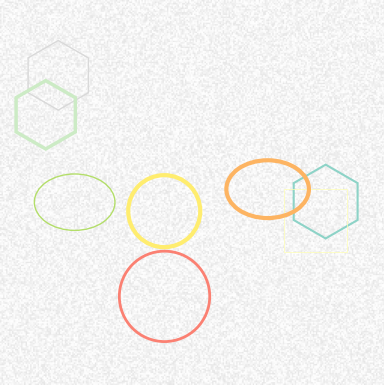[{"shape": "hexagon", "thickness": 1.5, "radius": 0.48, "center": [0.846, 0.476]}, {"shape": "square", "thickness": 0.5, "radius": 0.41, "center": [0.819, 0.427]}, {"shape": "circle", "thickness": 2, "radius": 0.59, "center": [0.427, 0.23]}, {"shape": "oval", "thickness": 3, "radius": 0.54, "center": [0.695, 0.509]}, {"shape": "oval", "thickness": 1, "radius": 0.52, "center": [0.194, 0.475]}, {"shape": "hexagon", "thickness": 1, "radius": 0.45, "center": [0.151, 0.804]}, {"shape": "hexagon", "thickness": 2.5, "radius": 0.44, "center": [0.119, 0.702]}, {"shape": "circle", "thickness": 3, "radius": 0.47, "center": [0.427, 0.452]}]